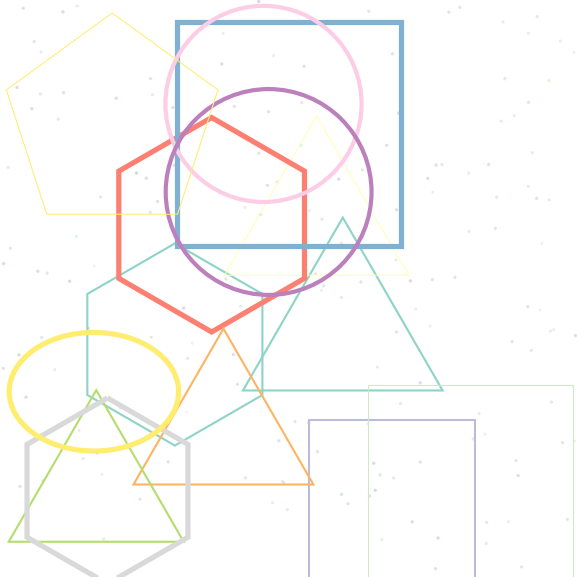[{"shape": "triangle", "thickness": 1, "radius": 1.0, "center": [0.594, 0.423]}, {"shape": "hexagon", "thickness": 1, "radius": 0.88, "center": [0.303, 0.403]}, {"shape": "triangle", "thickness": 0.5, "radius": 0.92, "center": [0.548, 0.615]}, {"shape": "square", "thickness": 1, "radius": 0.72, "center": [0.679, 0.128]}, {"shape": "hexagon", "thickness": 2.5, "radius": 0.93, "center": [0.367, 0.61]}, {"shape": "square", "thickness": 2.5, "radius": 0.97, "center": [0.5, 0.767]}, {"shape": "triangle", "thickness": 1, "radius": 0.9, "center": [0.387, 0.25]}, {"shape": "triangle", "thickness": 1, "radius": 0.87, "center": [0.167, 0.149]}, {"shape": "circle", "thickness": 2, "radius": 0.85, "center": [0.456, 0.819]}, {"shape": "hexagon", "thickness": 2.5, "radius": 0.8, "center": [0.186, 0.149]}, {"shape": "circle", "thickness": 2, "radius": 0.89, "center": [0.465, 0.667]}, {"shape": "square", "thickness": 0.5, "radius": 0.89, "center": [0.815, 0.154]}, {"shape": "oval", "thickness": 2.5, "radius": 0.73, "center": [0.163, 0.321]}, {"shape": "pentagon", "thickness": 0.5, "radius": 0.96, "center": [0.194, 0.784]}]